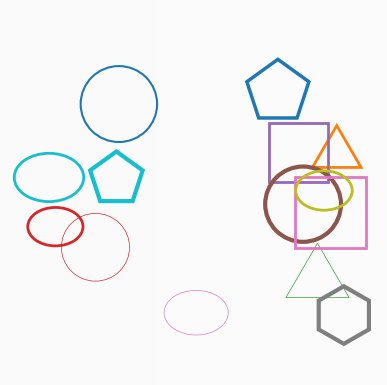[{"shape": "circle", "thickness": 1.5, "radius": 0.49, "center": [0.307, 0.73]}, {"shape": "pentagon", "thickness": 2.5, "radius": 0.42, "center": [0.717, 0.762]}, {"shape": "triangle", "thickness": 2, "radius": 0.36, "center": [0.869, 0.601]}, {"shape": "triangle", "thickness": 0.5, "radius": 0.47, "center": [0.819, 0.274]}, {"shape": "circle", "thickness": 0.5, "radius": 0.44, "center": [0.246, 0.358]}, {"shape": "oval", "thickness": 2, "radius": 0.36, "center": [0.143, 0.411]}, {"shape": "square", "thickness": 2, "radius": 0.38, "center": [0.771, 0.604]}, {"shape": "circle", "thickness": 3, "radius": 0.49, "center": [0.782, 0.47]}, {"shape": "oval", "thickness": 0.5, "radius": 0.41, "center": [0.506, 0.188]}, {"shape": "square", "thickness": 2, "radius": 0.46, "center": [0.852, 0.447]}, {"shape": "hexagon", "thickness": 3, "radius": 0.37, "center": [0.887, 0.182]}, {"shape": "oval", "thickness": 2, "radius": 0.36, "center": [0.836, 0.505]}, {"shape": "pentagon", "thickness": 3, "radius": 0.36, "center": [0.3, 0.535]}, {"shape": "oval", "thickness": 2, "radius": 0.45, "center": [0.126, 0.539]}]